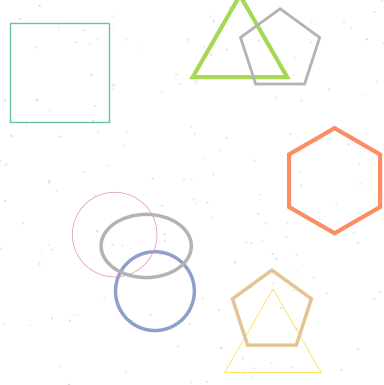[{"shape": "square", "thickness": 1, "radius": 0.64, "center": [0.155, 0.812]}, {"shape": "hexagon", "thickness": 3, "radius": 0.68, "center": [0.869, 0.531]}, {"shape": "circle", "thickness": 2.5, "radius": 0.51, "center": [0.402, 0.244]}, {"shape": "circle", "thickness": 0.5, "radius": 0.55, "center": [0.298, 0.391]}, {"shape": "triangle", "thickness": 3, "radius": 0.71, "center": [0.623, 0.87]}, {"shape": "triangle", "thickness": 0.5, "radius": 0.72, "center": [0.709, 0.105]}, {"shape": "pentagon", "thickness": 2.5, "radius": 0.54, "center": [0.706, 0.191]}, {"shape": "oval", "thickness": 2.5, "radius": 0.59, "center": [0.38, 0.361]}, {"shape": "pentagon", "thickness": 2, "radius": 0.54, "center": [0.728, 0.869]}]